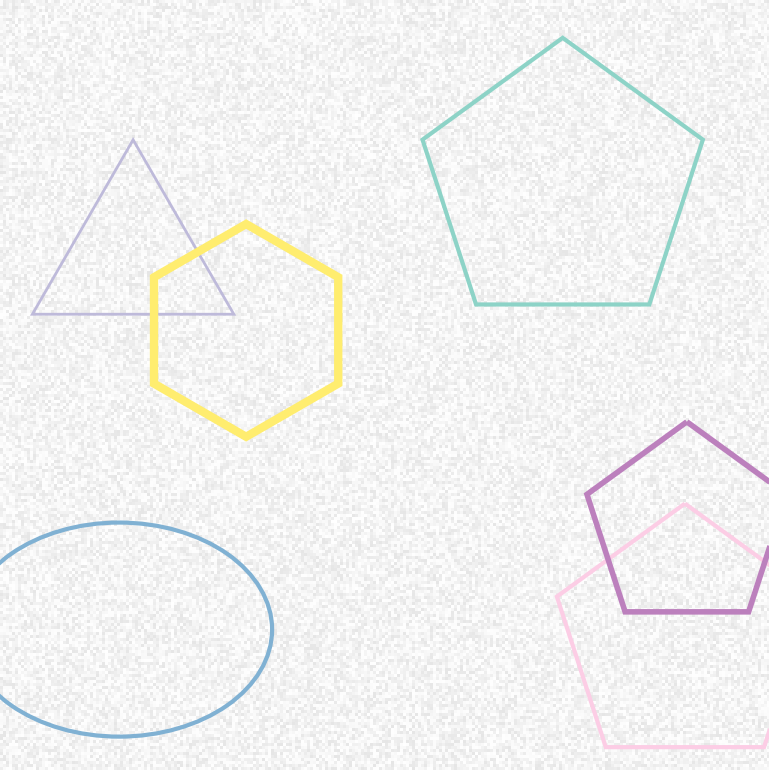[{"shape": "pentagon", "thickness": 1.5, "radius": 0.96, "center": [0.731, 0.759]}, {"shape": "triangle", "thickness": 1, "radius": 0.76, "center": [0.173, 0.667]}, {"shape": "oval", "thickness": 1.5, "radius": 0.99, "center": [0.155, 0.182]}, {"shape": "pentagon", "thickness": 1.5, "radius": 0.87, "center": [0.889, 0.171]}, {"shape": "pentagon", "thickness": 2, "radius": 0.68, "center": [0.892, 0.316]}, {"shape": "hexagon", "thickness": 3, "radius": 0.69, "center": [0.32, 0.571]}]